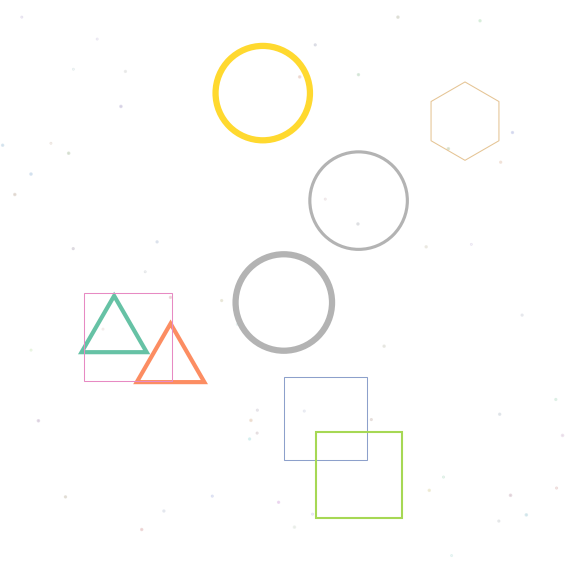[{"shape": "triangle", "thickness": 2, "radius": 0.33, "center": [0.198, 0.422]}, {"shape": "triangle", "thickness": 2, "radius": 0.34, "center": [0.295, 0.371]}, {"shape": "square", "thickness": 0.5, "radius": 0.36, "center": [0.563, 0.275]}, {"shape": "square", "thickness": 0.5, "radius": 0.38, "center": [0.222, 0.416]}, {"shape": "square", "thickness": 1, "radius": 0.37, "center": [0.622, 0.177]}, {"shape": "circle", "thickness": 3, "radius": 0.41, "center": [0.455, 0.838]}, {"shape": "hexagon", "thickness": 0.5, "radius": 0.34, "center": [0.805, 0.789]}, {"shape": "circle", "thickness": 3, "radius": 0.42, "center": [0.491, 0.475]}, {"shape": "circle", "thickness": 1.5, "radius": 0.42, "center": [0.621, 0.652]}]